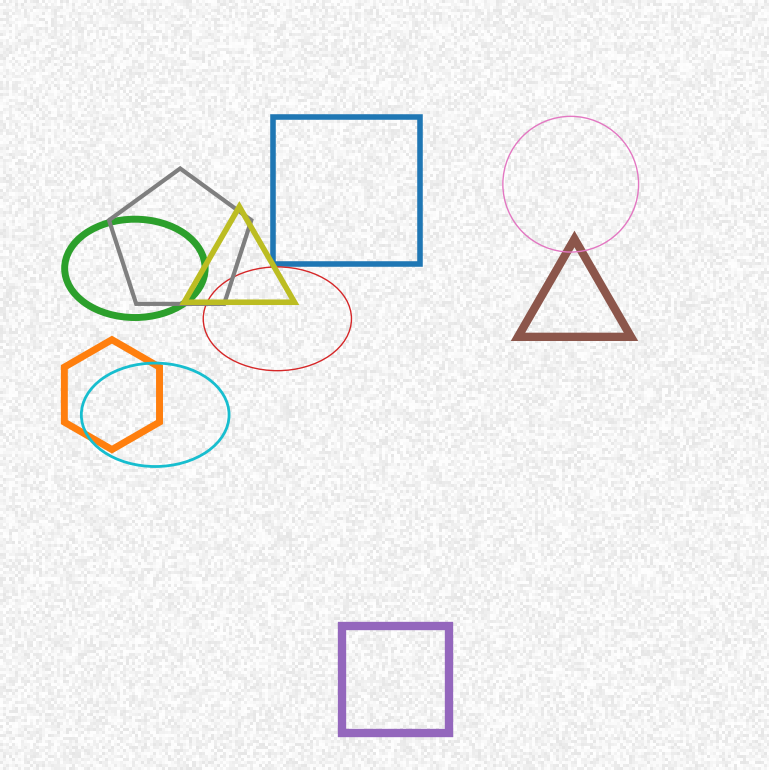[{"shape": "square", "thickness": 2, "radius": 0.48, "center": [0.45, 0.752]}, {"shape": "hexagon", "thickness": 2.5, "radius": 0.36, "center": [0.145, 0.487]}, {"shape": "oval", "thickness": 2.5, "radius": 0.46, "center": [0.175, 0.651]}, {"shape": "oval", "thickness": 0.5, "radius": 0.48, "center": [0.36, 0.586]}, {"shape": "square", "thickness": 3, "radius": 0.35, "center": [0.513, 0.117]}, {"shape": "triangle", "thickness": 3, "radius": 0.42, "center": [0.746, 0.605]}, {"shape": "circle", "thickness": 0.5, "radius": 0.44, "center": [0.741, 0.761]}, {"shape": "pentagon", "thickness": 1.5, "radius": 0.49, "center": [0.234, 0.684]}, {"shape": "triangle", "thickness": 2, "radius": 0.41, "center": [0.311, 0.649]}, {"shape": "oval", "thickness": 1, "radius": 0.48, "center": [0.202, 0.461]}]